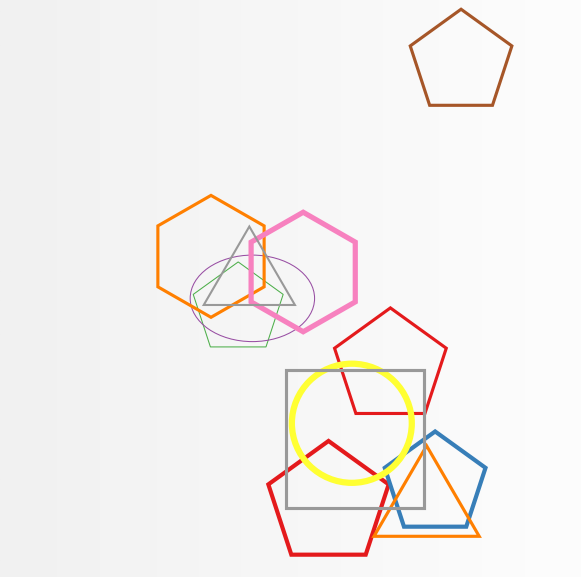[{"shape": "pentagon", "thickness": 2, "radius": 0.54, "center": [0.565, 0.127]}, {"shape": "pentagon", "thickness": 1.5, "radius": 0.51, "center": [0.672, 0.365]}, {"shape": "pentagon", "thickness": 2, "radius": 0.46, "center": [0.749, 0.161]}, {"shape": "pentagon", "thickness": 0.5, "radius": 0.41, "center": [0.41, 0.464]}, {"shape": "oval", "thickness": 0.5, "radius": 0.53, "center": [0.434, 0.483]}, {"shape": "triangle", "thickness": 1.5, "radius": 0.52, "center": [0.734, 0.123]}, {"shape": "hexagon", "thickness": 1.5, "radius": 0.53, "center": [0.363, 0.555]}, {"shape": "circle", "thickness": 3, "radius": 0.52, "center": [0.605, 0.266]}, {"shape": "pentagon", "thickness": 1.5, "radius": 0.46, "center": [0.793, 0.891]}, {"shape": "hexagon", "thickness": 2.5, "radius": 0.52, "center": [0.522, 0.528]}, {"shape": "square", "thickness": 1.5, "radius": 0.59, "center": [0.611, 0.239]}, {"shape": "triangle", "thickness": 1, "radius": 0.45, "center": [0.429, 0.516]}]